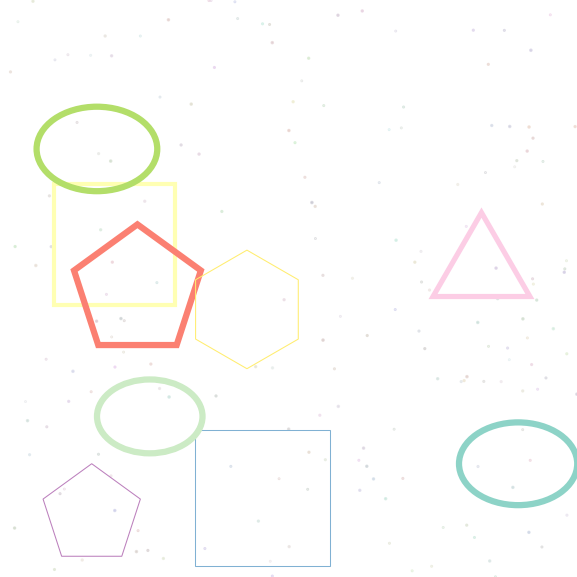[{"shape": "oval", "thickness": 3, "radius": 0.51, "center": [0.897, 0.196]}, {"shape": "square", "thickness": 2, "radius": 0.52, "center": [0.198, 0.576]}, {"shape": "pentagon", "thickness": 3, "radius": 0.58, "center": [0.238, 0.495]}, {"shape": "square", "thickness": 0.5, "radius": 0.59, "center": [0.454, 0.137]}, {"shape": "oval", "thickness": 3, "radius": 0.52, "center": [0.168, 0.741]}, {"shape": "triangle", "thickness": 2.5, "radius": 0.48, "center": [0.834, 0.534]}, {"shape": "pentagon", "thickness": 0.5, "radius": 0.44, "center": [0.159, 0.108]}, {"shape": "oval", "thickness": 3, "radius": 0.46, "center": [0.259, 0.278]}, {"shape": "hexagon", "thickness": 0.5, "radius": 0.51, "center": [0.428, 0.463]}]